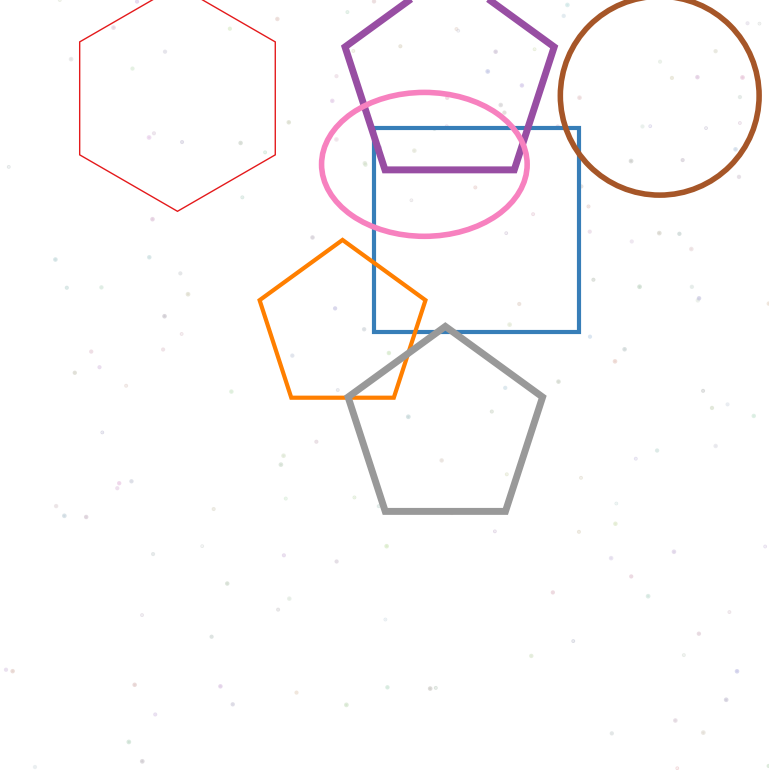[{"shape": "hexagon", "thickness": 0.5, "radius": 0.73, "center": [0.23, 0.872]}, {"shape": "square", "thickness": 1.5, "radius": 0.66, "center": [0.619, 0.701]}, {"shape": "pentagon", "thickness": 2.5, "radius": 0.71, "center": [0.584, 0.895]}, {"shape": "pentagon", "thickness": 1.5, "radius": 0.57, "center": [0.445, 0.575]}, {"shape": "circle", "thickness": 2, "radius": 0.65, "center": [0.857, 0.876]}, {"shape": "oval", "thickness": 2, "radius": 0.67, "center": [0.551, 0.787]}, {"shape": "pentagon", "thickness": 2.5, "radius": 0.66, "center": [0.578, 0.443]}]